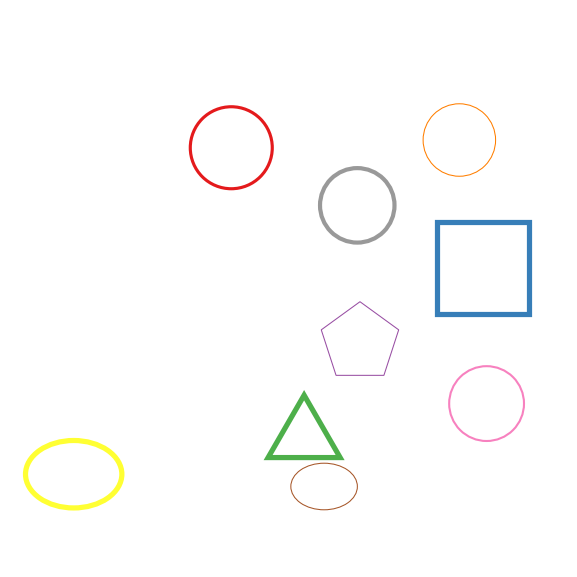[{"shape": "circle", "thickness": 1.5, "radius": 0.35, "center": [0.4, 0.743]}, {"shape": "square", "thickness": 2.5, "radius": 0.4, "center": [0.837, 0.535]}, {"shape": "triangle", "thickness": 2.5, "radius": 0.36, "center": [0.527, 0.243]}, {"shape": "pentagon", "thickness": 0.5, "radius": 0.35, "center": [0.623, 0.406]}, {"shape": "circle", "thickness": 0.5, "radius": 0.31, "center": [0.795, 0.757]}, {"shape": "oval", "thickness": 2.5, "radius": 0.42, "center": [0.128, 0.178]}, {"shape": "oval", "thickness": 0.5, "radius": 0.29, "center": [0.561, 0.157]}, {"shape": "circle", "thickness": 1, "radius": 0.32, "center": [0.843, 0.3]}, {"shape": "circle", "thickness": 2, "radius": 0.32, "center": [0.619, 0.644]}]